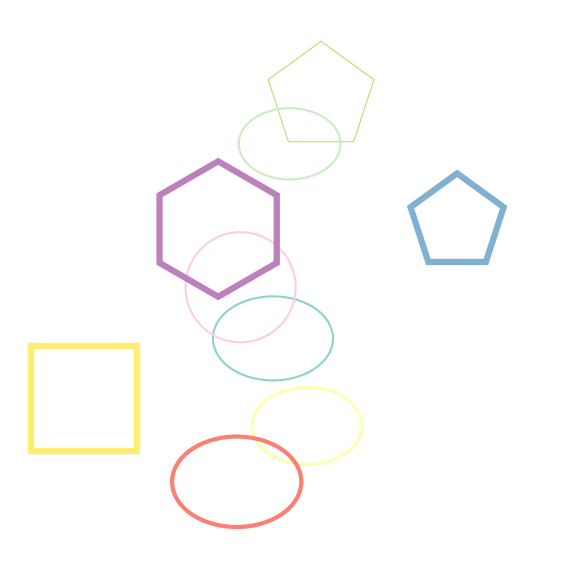[{"shape": "oval", "thickness": 1, "radius": 0.52, "center": [0.473, 0.413]}, {"shape": "oval", "thickness": 1.5, "radius": 0.48, "center": [0.532, 0.262]}, {"shape": "oval", "thickness": 2, "radius": 0.56, "center": [0.41, 0.165]}, {"shape": "pentagon", "thickness": 3, "radius": 0.42, "center": [0.792, 0.614]}, {"shape": "pentagon", "thickness": 0.5, "radius": 0.48, "center": [0.556, 0.831]}, {"shape": "circle", "thickness": 1, "radius": 0.48, "center": [0.417, 0.502]}, {"shape": "hexagon", "thickness": 3, "radius": 0.59, "center": [0.378, 0.603]}, {"shape": "oval", "thickness": 1, "radius": 0.44, "center": [0.502, 0.75]}, {"shape": "square", "thickness": 3, "radius": 0.46, "center": [0.145, 0.309]}]